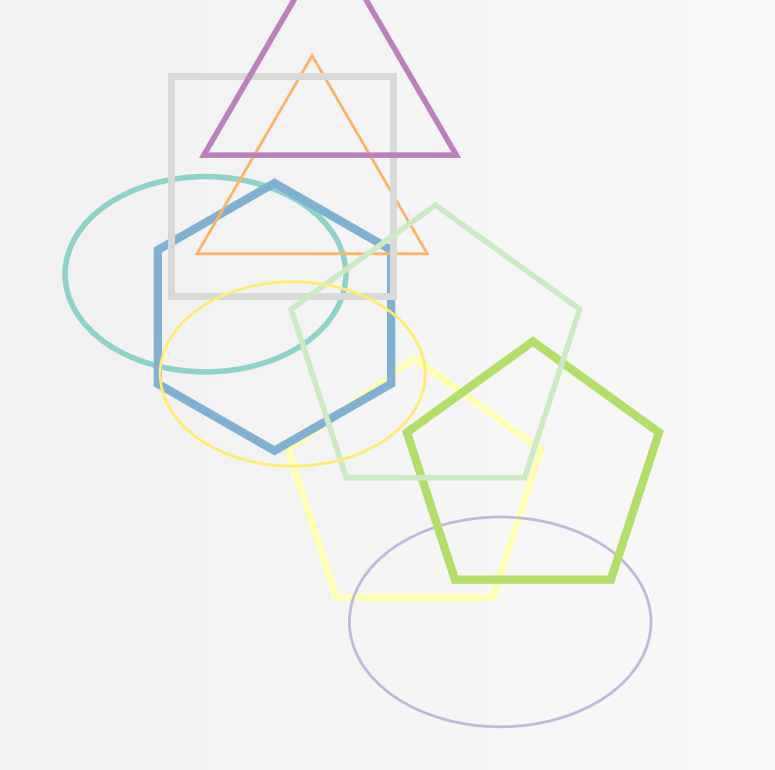[{"shape": "oval", "thickness": 2, "radius": 0.91, "center": [0.265, 0.644]}, {"shape": "pentagon", "thickness": 2.5, "radius": 0.86, "center": [0.535, 0.363]}, {"shape": "oval", "thickness": 1, "radius": 0.97, "center": [0.645, 0.192]}, {"shape": "hexagon", "thickness": 3, "radius": 0.87, "center": [0.354, 0.588]}, {"shape": "triangle", "thickness": 1, "radius": 0.86, "center": [0.403, 0.756]}, {"shape": "pentagon", "thickness": 3, "radius": 0.86, "center": [0.688, 0.386]}, {"shape": "square", "thickness": 2.5, "radius": 0.72, "center": [0.364, 0.759]}, {"shape": "triangle", "thickness": 2, "radius": 0.94, "center": [0.426, 0.893]}, {"shape": "pentagon", "thickness": 2, "radius": 0.98, "center": [0.562, 0.538]}, {"shape": "oval", "thickness": 1, "radius": 0.85, "center": [0.378, 0.514]}]